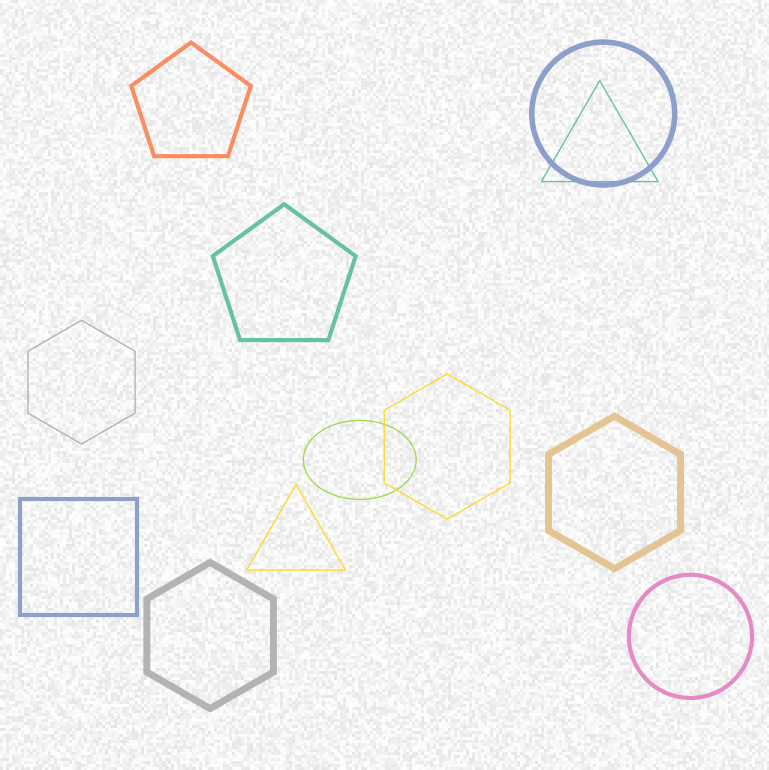[{"shape": "triangle", "thickness": 0.5, "radius": 0.44, "center": [0.779, 0.808]}, {"shape": "pentagon", "thickness": 1.5, "radius": 0.49, "center": [0.369, 0.637]}, {"shape": "pentagon", "thickness": 1.5, "radius": 0.41, "center": [0.248, 0.863]}, {"shape": "square", "thickness": 1.5, "radius": 0.38, "center": [0.102, 0.277]}, {"shape": "circle", "thickness": 2, "radius": 0.46, "center": [0.783, 0.853]}, {"shape": "circle", "thickness": 1.5, "radius": 0.4, "center": [0.897, 0.174]}, {"shape": "oval", "thickness": 0.5, "radius": 0.37, "center": [0.467, 0.403]}, {"shape": "triangle", "thickness": 0.5, "radius": 0.37, "center": [0.384, 0.297]}, {"shape": "hexagon", "thickness": 0.5, "radius": 0.47, "center": [0.581, 0.42]}, {"shape": "hexagon", "thickness": 2.5, "radius": 0.49, "center": [0.798, 0.36]}, {"shape": "hexagon", "thickness": 0.5, "radius": 0.4, "center": [0.106, 0.504]}, {"shape": "hexagon", "thickness": 2.5, "radius": 0.47, "center": [0.273, 0.175]}]